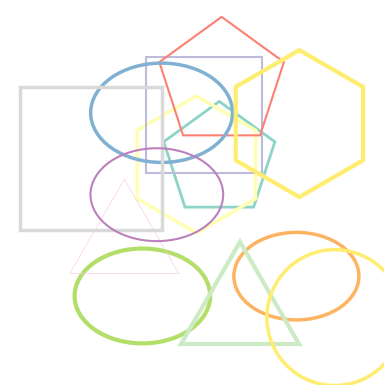[{"shape": "pentagon", "thickness": 2, "radius": 0.76, "center": [0.57, 0.585]}, {"shape": "hexagon", "thickness": 2.5, "radius": 0.89, "center": [0.51, 0.573]}, {"shape": "square", "thickness": 1.5, "radius": 0.75, "center": [0.531, 0.701]}, {"shape": "pentagon", "thickness": 1.5, "radius": 0.85, "center": [0.576, 0.786]}, {"shape": "oval", "thickness": 2.5, "radius": 0.92, "center": [0.42, 0.707]}, {"shape": "oval", "thickness": 2.5, "radius": 0.81, "center": [0.77, 0.283]}, {"shape": "oval", "thickness": 3, "radius": 0.88, "center": [0.37, 0.231]}, {"shape": "triangle", "thickness": 0.5, "radius": 0.82, "center": [0.323, 0.371]}, {"shape": "square", "thickness": 2.5, "radius": 0.93, "center": [0.236, 0.589]}, {"shape": "oval", "thickness": 1.5, "radius": 0.86, "center": [0.407, 0.494]}, {"shape": "triangle", "thickness": 3, "radius": 0.88, "center": [0.623, 0.195]}, {"shape": "hexagon", "thickness": 3, "radius": 0.95, "center": [0.778, 0.679]}, {"shape": "circle", "thickness": 2.5, "radius": 0.88, "center": [0.87, 0.175]}]